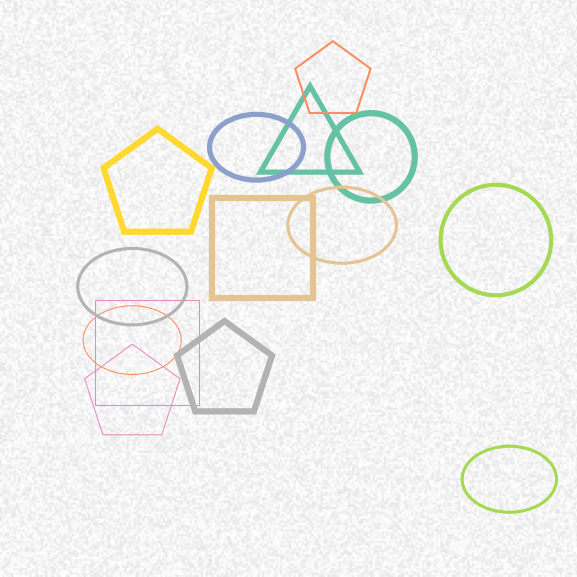[{"shape": "circle", "thickness": 3, "radius": 0.38, "center": [0.643, 0.727]}, {"shape": "triangle", "thickness": 2.5, "radius": 0.5, "center": [0.537, 0.751]}, {"shape": "pentagon", "thickness": 1, "radius": 0.34, "center": [0.576, 0.859]}, {"shape": "oval", "thickness": 0.5, "radius": 0.42, "center": [0.229, 0.41]}, {"shape": "oval", "thickness": 2.5, "radius": 0.41, "center": [0.444, 0.744]}, {"shape": "square", "thickness": 0.5, "radius": 0.45, "center": [0.254, 0.388]}, {"shape": "pentagon", "thickness": 0.5, "radius": 0.43, "center": [0.229, 0.316]}, {"shape": "oval", "thickness": 1.5, "radius": 0.41, "center": [0.882, 0.169]}, {"shape": "circle", "thickness": 2, "radius": 0.48, "center": [0.859, 0.583]}, {"shape": "pentagon", "thickness": 3, "radius": 0.49, "center": [0.273, 0.678]}, {"shape": "square", "thickness": 3, "radius": 0.43, "center": [0.454, 0.57]}, {"shape": "oval", "thickness": 1.5, "radius": 0.47, "center": [0.592, 0.609]}, {"shape": "pentagon", "thickness": 3, "radius": 0.43, "center": [0.389, 0.357]}, {"shape": "oval", "thickness": 1.5, "radius": 0.47, "center": [0.229, 0.503]}]